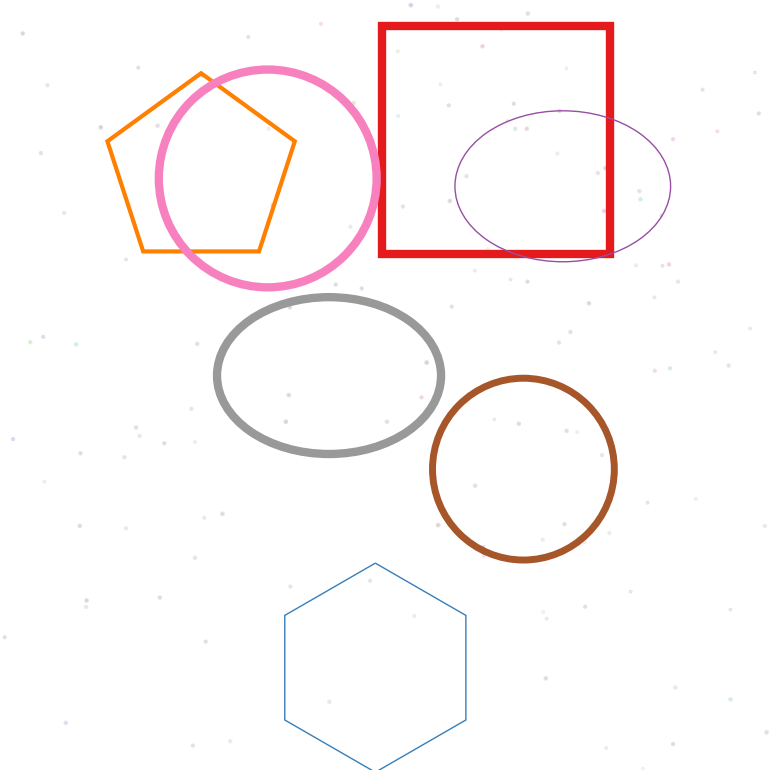[{"shape": "square", "thickness": 3, "radius": 0.74, "center": [0.644, 0.818]}, {"shape": "hexagon", "thickness": 0.5, "radius": 0.68, "center": [0.487, 0.133]}, {"shape": "oval", "thickness": 0.5, "radius": 0.7, "center": [0.731, 0.758]}, {"shape": "pentagon", "thickness": 1.5, "radius": 0.64, "center": [0.261, 0.777]}, {"shape": "circle", "thickness": 2.5, "radius": 0.59, "center": [0.68, 0.391]}, {"shape": "circle", "thickness": 3, "radius": 0.71, "center": [0.348, 0.768]}, {"shape": "oval", "thickness": 3, "radius": 0.73, "center": [0.427, 0.512]}]